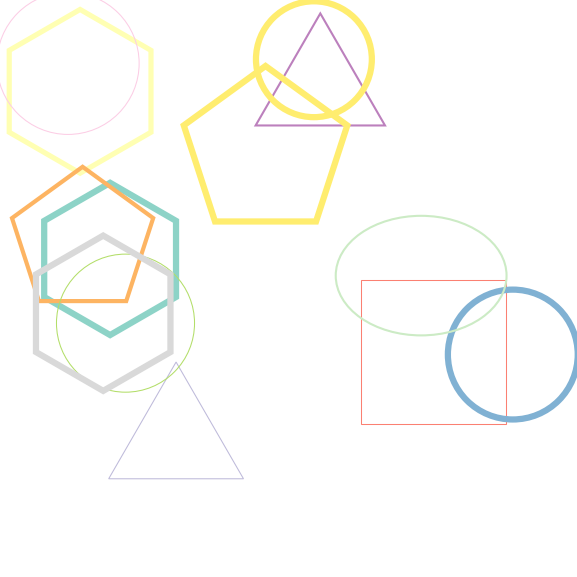[{"shape": "hexagon", "thickness": 3, "radius": 0.66, "center": [0.191, 0.551]}, {"shape": "hexagon", "thickness": 2.5, "radius": 0.71, "center": [0.139, 0.841]}, {"shape": "triangle", "thickness": 0.5, "radius": 0.67, "center": [0.305, 0.237]}, {"shape": "square", "thickness": 0.5, "radius": 0.63, "center": [0.751, 0.39]}, {"shape": "circle", "thickness": 3, "radius": 0.56, "center": [0.888, 0.385]}, {"shape": "pentagon", "thickness": 2, "radius": 0.64, "center": [0.143, 0.582]}, {"shape": "circle", "thickness": 0.5, "radius": 0.6, "center": [0.217, 0.44]}, {"shape": "circle", "thickness": 0.5, "radius": 0.62, "center": [0.118, 0.889]}, {"shape": "hexagon", "thickness": 3, "radius": 0.67, "center": [0.179, 0.457]}, {"shape": "triangle", "thickness": 1, "radius": 0.65, "center": [0.555, 0.847]}, {"shape": "oval", "thickness": 1, "radius": 0.74, "center": [0.729, 0.522]}, {"shape": "circle", "thickness": 3, "radius": 0.5, "center": [0.544, 0.897]}, {"shape": "pentagon", "thickness": 3, "radius": 0.74, "center": [0.46, 0.736]}]